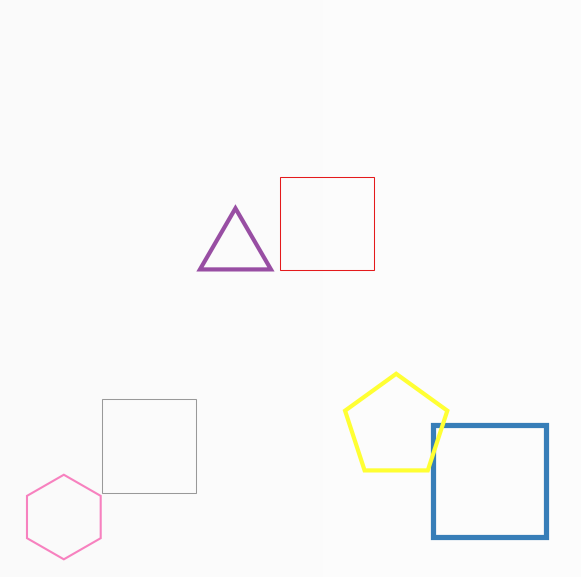[{"shape": "square", "thickness": 0.5, "radius": 0.4, "center": [0.563, 0.612]}, {"shape": "square", "thickness": 2.5, "radius": 0.48, "center": [0.842, 0.166]}, {"shape": "triangle", "thickness": 2, "radius": 0.35, "center": [0.405, 0.568]}, {"shape": "pentagon", "thickness": 2, "radius": 0.46, "center": [0.682, 0.259]}, {"shape": "hexagon", "thickness": 1, "radius": 0.37, "center": [0.11, 0.104]}, {"shape": "square", "thickness": 0.5, "radius": 0.4, "center": [0.257, 0.227]}]